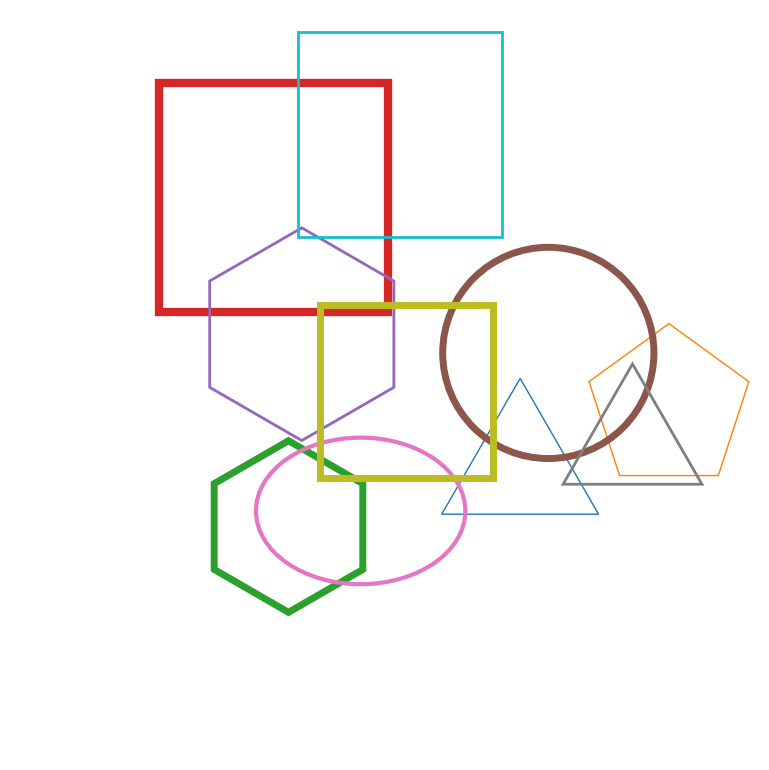[{"shape": "triangle", "thickness": 0.5, "radius": 0.59, "center": [0.675, 0.391]}, {"shape": "pentagon", "thickness": 0.5, "radius": 0.55, "center": [0.869, 0.471]}, {"shape": "hexagon", "thickness": 2.5, "radius": 0.56, "center": [0.375, 0.316]}, {"shape": "square", "thickness": 3, "radius": 0.74, "center": [0.355, 0.743]}, {"shape": "hexagon", "thickness": 1, "radius": 0.69, "center": [0.392, 0.566]}, {"shape": "circle", "thickness": 2.5, "radius": 0.69, "center": [0.712, 0.542]}, {"shape": "oval", "thickness": 1.5, "radius": 0.68, "center": [0.468, 0.336]}, {"shape": "triangle", "thickness": 1, "radius": 0.52, "center": [0.821, 0.423]}, {"shape": "square", "thickness": 2.5, "radius": 0.56, "center": [0.528, 0.491]}, {"shape": "square", "thickness": 1, "radius": 0.66, "center": [0.52, 0.825]}]